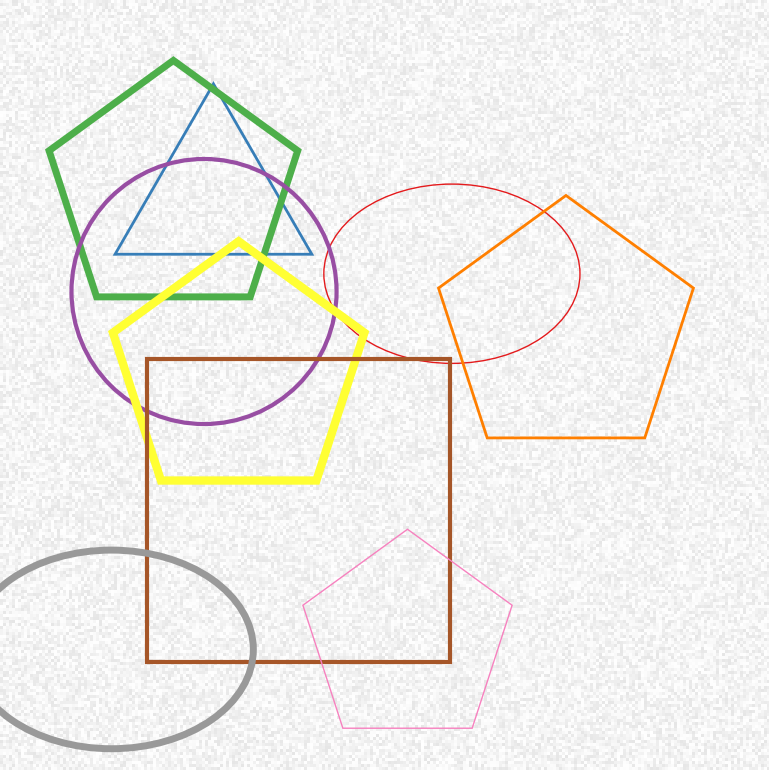[{"shape": "oval", "thickness": 0.5, "radius": 0.83, "center": [0.587, 0.644]}, {"shape": "triangle", "thickness": 1, "radius": 0.74, "center": [0.277, 0.744]}, {"shape": "pentagon", "thickness": 2.5, "radius": 0.85, "center": [0.225, 0.752]}, {"shape": "circle", "thickness": 1.5, "radius": 0.86, "center": [0.265, 0.621]}, {"shape": "pentagon", "thickness": 1, "radius": 0.87, "center": [0.735, 0.572]}, {"shape": "pentagon", "thickness": 3, "radius": 0.86, "center": [0.31, 0.515]}, {"shape": "square", "thickness": 1.5, "radius": 0.98, "center": [0.388, 0.337]}, {"shape": "pentagon", "thickness": 0.5, "radius": 0.71, "center": [0.529, 0.17]}, {"shape": "oval", "thickness": 2.5, "radius": 0.92, "center": [0.145, 0.157]}]